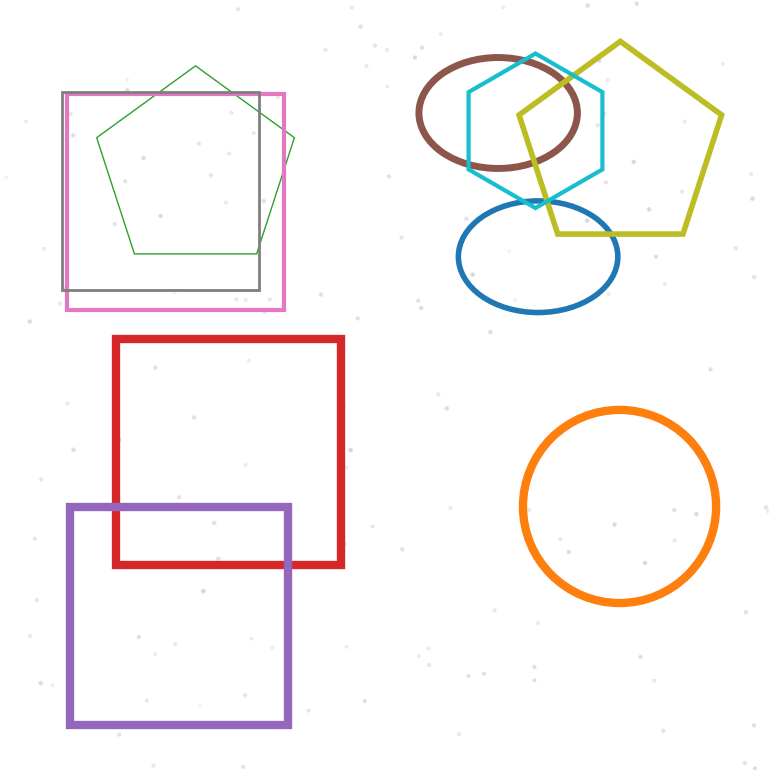[{"shape": "oval", "thickness": 2, "radius": 0.52, "center": [0.699, 0.667]}, {"shape": "circle", "thickness": 3, "radius": 0.63, "center": [0.805, 0.342]}, {"shape": "pentagon", "thickness": 0.5, "radius": 0.68, "center": [0.254, 0.779]}, {"shape": "square", "thickness": 3, "radius": 0.73, "center": [0.297, 0.413]}, {"shape": "square", "thickness": 3, "radius": 0.71, "center": [0.233, 0.2]}, {"shape": "oval", "thickness": 2.5, "radius": 0.51, "center": [0.647, 0.853]}, {"shape": "square", "thickness": 1.5, "radius": 0.7, "center": [0.228, 0.737]}, {"shape": "square", "thickness": 1, "radius": 0.64, "center": [0.208, 0.752]}, {"shape": "pentagon", "thickness": 2, "radius": 0.69, "center": [0.806, 0.808]}, {"shape": "hexagon", "thickness": 1.5, "radius": 0.5, "center": [0.695, 0.83]}]